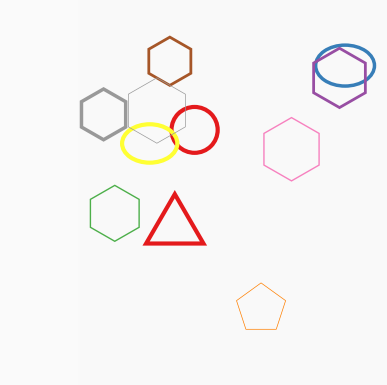[{"shape": "circle", "thickness": 3, "radius": 0.3, "center": [0.502, 0.663]}, {"shape": "triangle", "thickness": 3, "radius": 0.43, "center": [0.451, 0.41]}, {"shape": "oval", "thickness": 2.5, "radius": 0.38, "center": [0.89, 0.83]}, {"shape": "hexagon", "thickness": 1, "radius": 0.36, "center": [0.296, 0.446]}, {"shape": "hexagon", "thickness": 2, "radius": 0.39, "center": [0.876, 0.798]}, {"shape": "pentagon", "thickness": 0.5, "radius": 0.33, "center": [0.674, 0.199]}, {"shape": "oval", "thickness": 3, "radius": 0.36, "center": [0.386, 0.627]}, {"shape": "hexagon", "thickness": 2, "radius": 0.31, "center": [0.438, 0.841]}, {"shape": "hexagon", "thickness": 1, "radius": 0.41, "center": [0.752, 0.612]}, {"shape": "hexagon", "thickness": 0.5, "radius": 0.42, "center": [0.405, 0.713]}, {"shape": "hexagon", "thickness": 2.5, "radius": 0.33, "center": [0.267, 0.703]}]